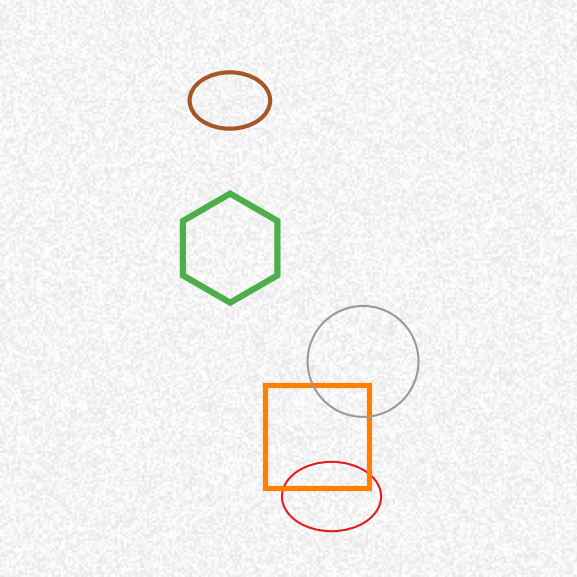[{"shape": "oval", "thickness": 1, "radius": 0.43, "center": [0.574, 0.139]}, {"shape": "hexagon", "thickness": 3, "radius": 0.47, "center": [0.399, 0.569]}, {"shape": "square", "thickness": 2.5, "radius": 0.45, "center": [0.549, 0.243]}, {"shape": "oval", "thickness": 2, "radius": 0.35, "center": [0.398, 0.825]}, {"shape": "circle", "thickness": 1, "radius": 0.48, "center": [0.629, 0.373]}]